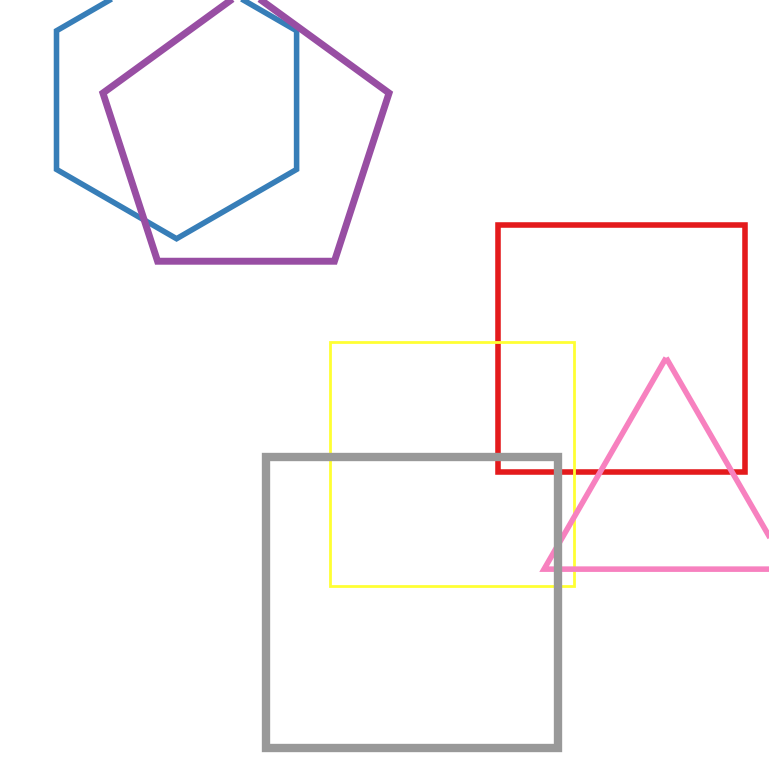[{"shape": "square", "thickness": 2, "radius": 0.8, "center": [0.808, 0.547]}, {"shape": "hexagon", "thickness": 2, "radius": 0.9, "center": [0.229, 0.87]}, {"shape": "pentagon", "thickness": 2.5, "radius": 0.98, "center": [0.319, 0.819]}, {"shape": "square", "thickness": 1, "radius": 0.79, "center": [0.587, 0.397]}, {"shape": "triangle", "thickness": 2, "radius": 0.91, "center": [0.865, 0.352]}, {"shape": "square", "thickness": 3, "radius": 0.95, "center": [0.535, 0.218]}]